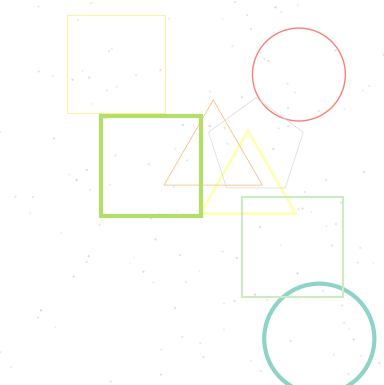[{"shape": "circle", "thickness": 3, "radius": 0.72, "center": [0.829, 0.12]}, {"shape": "triangle", "thickness": 2, "radius": 0.71, "center": [0.644, 0.517]}, {"shape": "circle", "thickness": 1, "radius": 0.6, "center": [0.776, 0.806]}, {"shape": "triangle", "thickness": 0.5, "radius": 0.74, "center": [0.554, 0.593]}, {"shape": "square", "thickness": 3, "radius": 0.64, "center": [0.392, 0.569]}, {"shape": "pentagon", "thickness": 0.5, "radius": 0.65, "center": [0.665, 0.617]}, {"shape": "square", "thickness": 1.5, "radius": 0.65, "center": [0.76, 0.359]}, {"shape": "square", "thickness": 0.5, "radius": 0.64, "center": [0.303, 0.834]}]